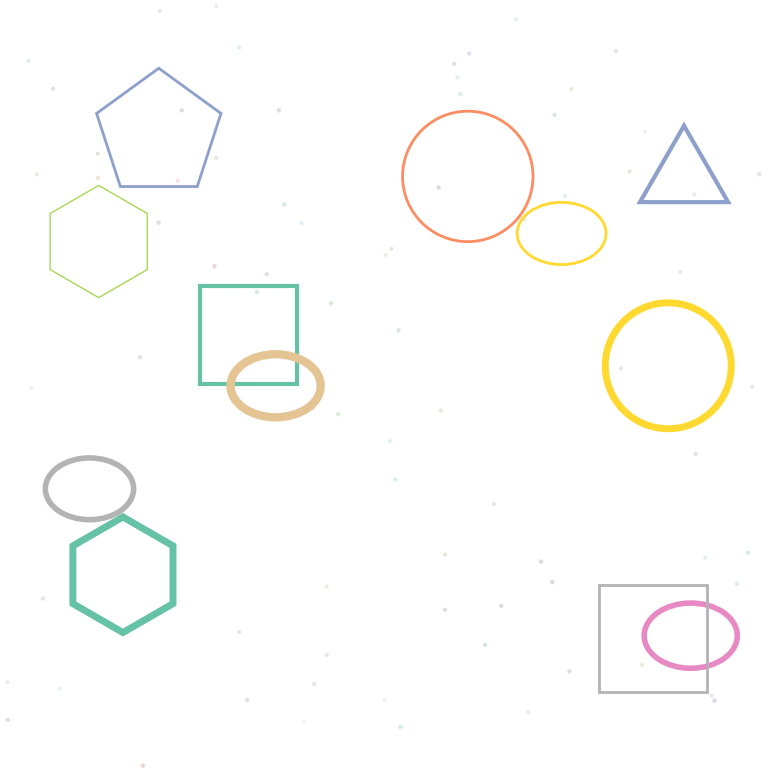[{"shape": "hexagon", "thickness": 2.5, "radius": 0.38, "center": [0.16, 0.254]}, {"shape": "square", "thickness": 1.5, "radius": 0.32, "center": [0.323, 0.565]}, {"shape": "circle", "thickness": 1, "radius": 0.42, "center": [0.608, 0.771]}, {"shape": "triangle", "thickness": 1.5, "radius": 0.33, "center": [0.888, 0.771]}, {"shape": "pentagon", "thickness": 1, "radius": 0.42, "center": [0.206, 0.826]}, {"shape": "oval", "thickness": 2, "radius": 0.3, "center": [0.897, 0.174]}, {"shape": "hexagon", "thickness": 0.5, "radius": 0.36, "center": [0.128, 0.686]}, {"shape": "oval", "thickness": 1, "radius": 0.29, "center": [0.729, 0.697]}, {"shape": "circle", "thickness": 2.5, "radius": 0.41, "center": [0.868, 0.525]}, {"shape": "oval", "thickness": 3, "radius": 0.29, "center": [0.358, 0.499]}, {"shape": "square", "thickness": 1, "radius": 0.35, "center": [0.848, 0.171]}, {"shape": "oval", "thickness": 2, "radius": 0.29, "center": [0.116, 0.365]}]